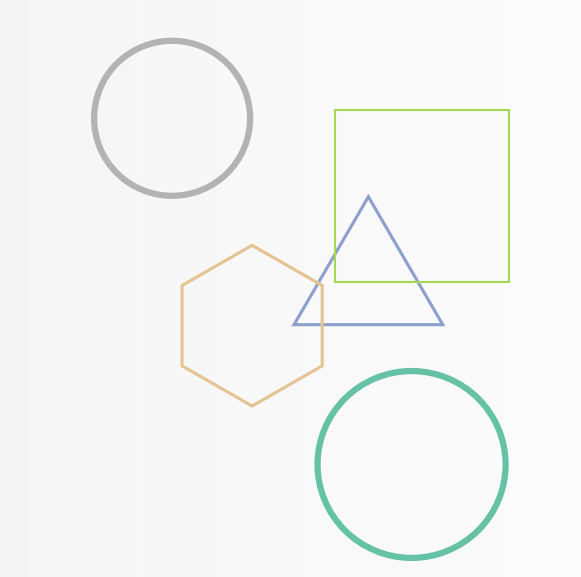[{"shape": "circle", "thickness": 3, "radius": 0.81, "center": [0.708, 0.195]}, {"shape": "triangle", "thickness": 1.5, "radius": 0.74, "center": [0.634, 0.511]}, {"shape": "square", "thickness": 1, "radius": 0.75, "center": [0.726, 0.66]}, {"shape": "hexagon", "thickness": 1.5, "radius": 0.7, "center": [0.434, 0.435]}, {"shape": "circle", "thickness": 3, "radius": 0.67, "center": [0.296, 0.794]}]